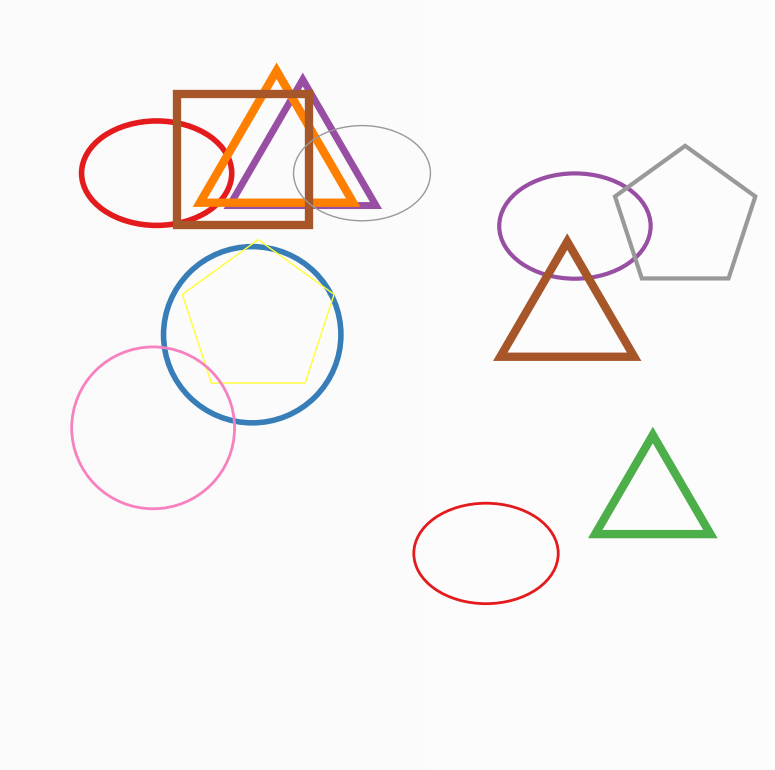[{"shape": "oval", "thickness": 2, "radius": 0.48, "center": [0.202, 0.775]}, {"shape": "oval", "thickness": 1, "radius": 0.47, "center": [0.627, 0.281]}, {"shape": "circle", "thickness": 2, "radius": 0.57, "center": [0.325, 0.565]}, {"shape": "triangle", "thickness": 3, "radius": 0.43, "center": [0.842, 0.349]}, {"shape": "oval", "thickness": 1.5, "radius": 0.49, "center": [0.742, 0.706]}, {"shape": "triangle", "thickness": 2.5, "radius": 0.55, "center": [0.391, 0.788]}, {"shape": "triangle", "thickness": 3, "radius": 0.57, "center": [0.357, 0.794]}, {"shape": "pentagon", "thickness": 0.5, "radius": 0.51, "center": [0.333, 0.586]}, {"shape": "square", "thickness": 3, "radius": 0.43, "center": [0.313, 0.793]}, {"shape": "triangle", "thickness": 3, "radius": 0.5, "center": [0.732, 0.587]}, {"shape": "circle", "thickness": 1, "radius": 0.53, "center": [0.198, 0.444]}, {"shape": "oval", "thickness": 0.5, "radius": 0.44, "center": [0.467, 0.775]}, {"shape": "pentagon", "thickness": 1.5, "radius": 0.48, "center": [0.884, 0.715]}]